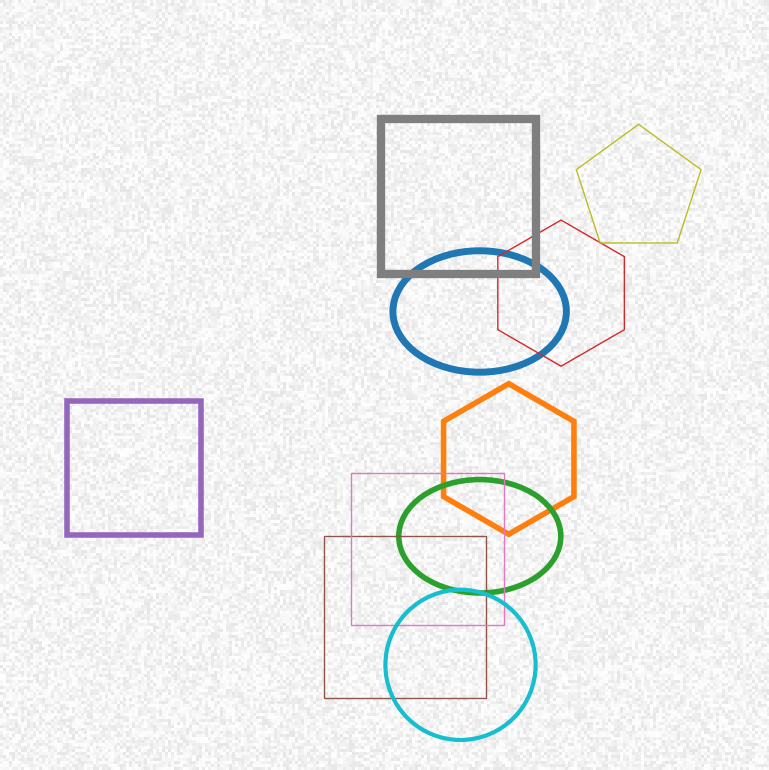[{"shape": "oval", "thickness": 2.5, "radius": 0.56, "center": [0.623, 0.595]}, {"shape": "hexagon", "thickness": 2, "radius": 0.49, "center": [0.661, 0.404]}, {"shape": "oval", "thickness": 2, "radius": 0.53, "center": [0.623, 0.304]}, {"shape": "hexagon", "thickness": 0.5, "radius": 0.47, "center": [0.729, 0.619]}, {"shape": "square", "thickness": 2, "radius": 0.43, "center": [0.174, 0.392]}, {"shape": "square", "thickness": 0.5, "radius": 0.53, "center": [0.526, 0.199]}, {"shape": "square", "thickness": 0.5, "radius": 0.5, "center": [0.555, 0.287]}, {"shape": "square", "thickness": 3, "radius": 0.51, "center": [0.595, 0.745]}, {"shape": "pentagon", "thickness": 0.5, "radius": 0.43, "center": [0.829, 0.753]}, {"shape": "circle", "thickness": 1.5, "radius": 0.49, "center": [0.598, 0.137]}]